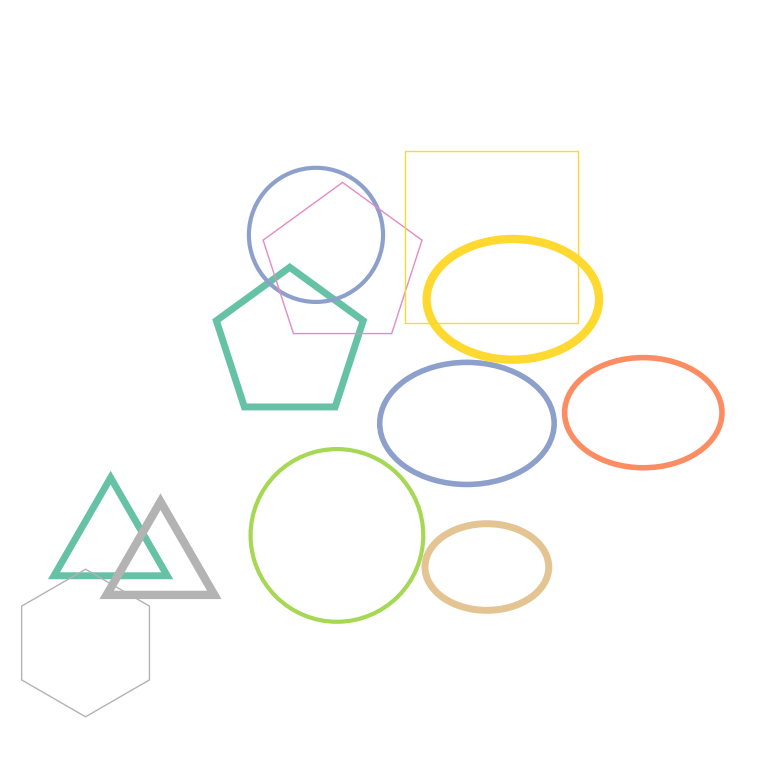[{"shape": "pentagon", "thickness": 2.5, "radius": 0.5, "center": [0.376, 0.553]}, {"shape": "triangle", "thickness": 2.5, "radius": 0.42, "center": [0.144, 0.295]}, {"shape": "oval", "thickness": 2, "radius": 0.51, "center": [0.835, 0.464]}, {"shape": "oval", "thickness": 2, "radius": 0.57, "center": [0.606, 0.45]}, {"shape": "circle", "thickness": 1.5, "radius": 0.44, "center": [0.41, 0.695]}, {"shape": "pentagon", "thickness": 0.5, "radius": 0.54, "center": [0.445, 0.655]}, {"shape": "circle", "thickness": 1.5, "radius": 0.56, "center": [0.438, 0.305]}, {"shape": "oval", "thickness": 3, "radius": 0.56, "center": [0.666, 0.611]}, {"shape": "square", "thickness": 0.5, "radius": 0.56, "center": [0.638, 0.692]}, {"shape": "oval", "thickness": 2.5, "radius": 0.4, "center": [0.632, 0.264]}, {"shape": "triangle", "thickness": 3, "radius": 0.4, "center": [0.208, 0.268]}, {"shape": "hexagon", "thickness": 0.5, "radius": 0.48, "center": [0.111, 0.165]}]